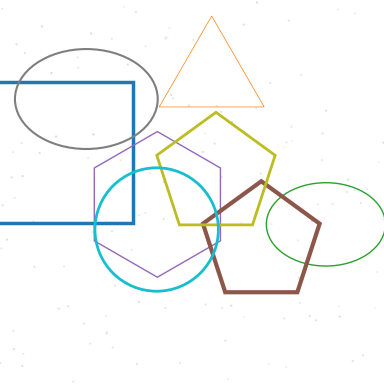[{"shape": "square", "thickness": 2.5, "radius": 0.92, "center": [0.161, 0.604]}, {"shape": "triangle", "thickness": 0.5, "radius": 0.79, "center": [0.55, 0.801]}, {"shape": "oval", "thickness": 1, "radius": 0.77, "center": [0.846, 0.417]}, {"shape": "hexagon", "thickness": 1, "radius": 0.95, "center": [0.409, 0.469]}, {"shape": "pentagon", "thickness": 3, "radius": 0.8, "center": [0.679, 0.37]}, {"shape": "oval", "thickness": 1.5, "radius": 0.93, "center": [0.224, 0.743]}, {"shape": "pentagon", "thickness": 2, "radius": 0.81, "center": [0.561, 0.547]}, {"shape": "circle", "thickness": 2, "radius": 0.8, "center": [0.407, 0.404]}]